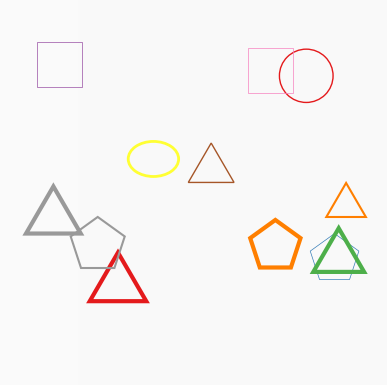[{"shape": "triangle", "thickness": 3, "radius": 0.42, "center": [0.304, 0.26]}, {"shape": "circle", "thickness": 1, "radius": 0.35, "center": [0.79, 0.803]}, {"shape": "pentagon", "thickness": 0.5, "radius": 0.33, "center": [0.863, 0.327]}, {"shape": "triangle", "thickness": 3, "radius": 0.38, "center": [0.874, 0.332]}, {"shape": "square", "thickness": 0.5, "radius": 0.29, "center": [0.154, 0.832]}, {"shape": "pentagon", "thickness": 3, "radius": 0.34, "center": [0.711, 0.36]}, {"shape": "triangle", "thickness": 1.5, "radius": 0.29, "center": [0.893, 0.466]}, {"shape": "oval", "thickness": 2, "radius": 0.33, "center": [0.396, 0.587]}, {"shape": "triangle", "thickness": 1, "radius": 0.34, "center": [0.545, 0.56]}, {"shape": "square", "thickness": 0.5, "radius": 0.29, "center": [0.699, 0.817]}, {"shape": "triangle", "thickness": 3, "radius": 0.41, "center": [0.138, 0.434]}, {"shape": "pentagon", "thickness": 1.5, "radius": 0.37, "center": [0.252, 0.363]}]